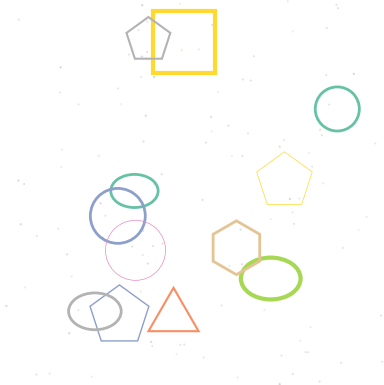[{"shape": "circle", "thickness": 2, "radius": 0.29, "center": [0.876, 0.717]}, {"shape": "oval", "thickness": 2, "radius": 0.31, "center": [0.349, 0.504]}, {"shape": "triangle", "thickness": 1.5, "radius": 0.38, "center": [0.451, 0.177]}, {"shape": "circle", "thickness": 2, "radius": 0.36, "center": [0.306, 0.439]}, {"shape": "pentagon", "thickness": 1, "radius": 0.4, "center": [0.31, 0.18]}, {"shape": "circle", "thickness": 0.5, "radius": 0.39, "center": [0.352, 0.35]}, {"shape": "oval", "thickness": 3, "radius": 0.39, "center": [0.703, 0.277]}, {"shape": "pentagon", "thickness": 0.5, "radius": 0.38, "center": [0.739, 0.53]}, {"shape": "square", "thickness": 3, "radius": 0.4, "center": [0.478, 0.892]}, {"shape": "hexagon", "thickness": 2, "radius": 0.35, "center": [0.614, 0.356]}, {"shape": "pentagon", "thickness": 1.5, "radius": 0.3, "center": [0.385, 0.896]}, {"shape": "oval", "thickness": 2, "radius": 0.34, "center": [0.247, 0.191]}]